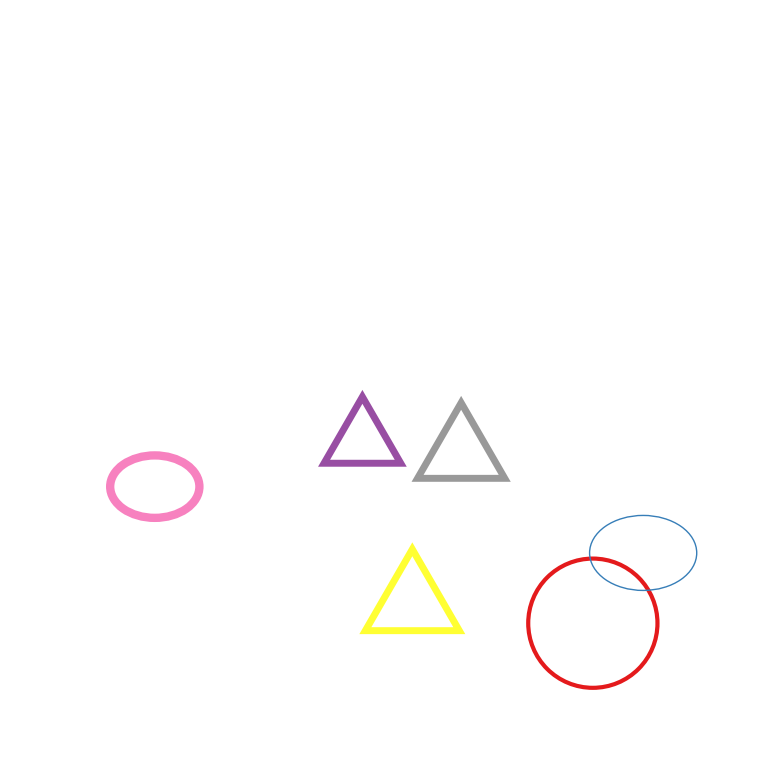[{"shape": "circle", "thickness": 1.5, "radius": 0.42, "center": [0.77, 0.191]}, {"shape": "oval", "thickness": 0.5, "radius": 0.35, "center": [0.835, 0.282]}, {"shape": "triangle", "thickness": 2.5, "radius": 0.29, "center": [0.471, 0.427]}, {"shape": "triangle", "thickness": 2.5, "radius": 0.35, "center": [0.535, 0.216]}, {"shape": "oval", "thickness": 3, "radius": 0.29, "center": [0.201, 0.368]}, {"shape": "triangle", "thickness": 2.5, "radius": 0.33, "center": [0.599, 0.411]}]